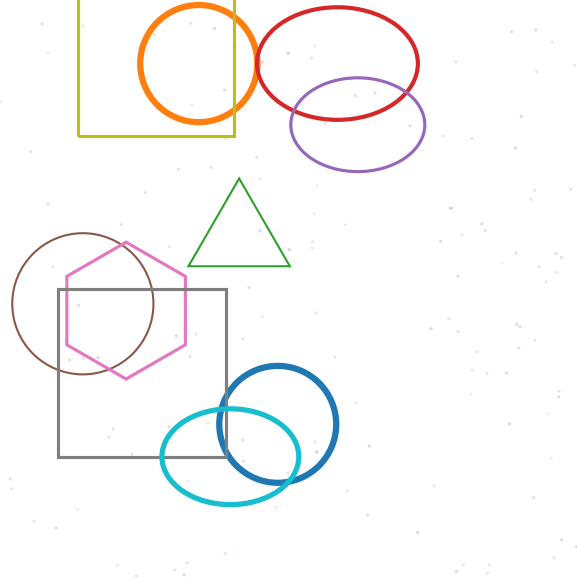[{"shape": "circle", "thickness": 3, "radius": 0.51, "center": [0.481, 0.264]}, {"shape": "circle", "thickness": 3, "radius": 0.51, "center": [0.344, 0.889]}, {"shape": "triangle", "thickness": 1, "radius": 0.51, "center": [0.414, 0.589]}, {"shape": "oval", "thickness": 2, "radius": 0.7, "center": [0.584, 0.889]}, {"shape": "oval", "thickness": 1.5, "radius": 0.58, "center": [0.62, 0.783]}, {"shape": "circle", "thickness": 1, "radius": 0.61, "center": [0.143, 0.473]}, {"shape": "hexagon", "thickness": 1.5, "radius": 0.59, "center": [0.218, 0.461]}, {"shape": "square", "thickness": 1.5, "radius": 0.73, "center": [0.246, 0.353]}, {"shape": "square", "thickness": 1.5, "radius": 0.67, "center": [0.27, 0.899]}, {"shape": "oval", "thickness": 2.5, "radius": 0.59, "center": [0.399, 0.208]}]